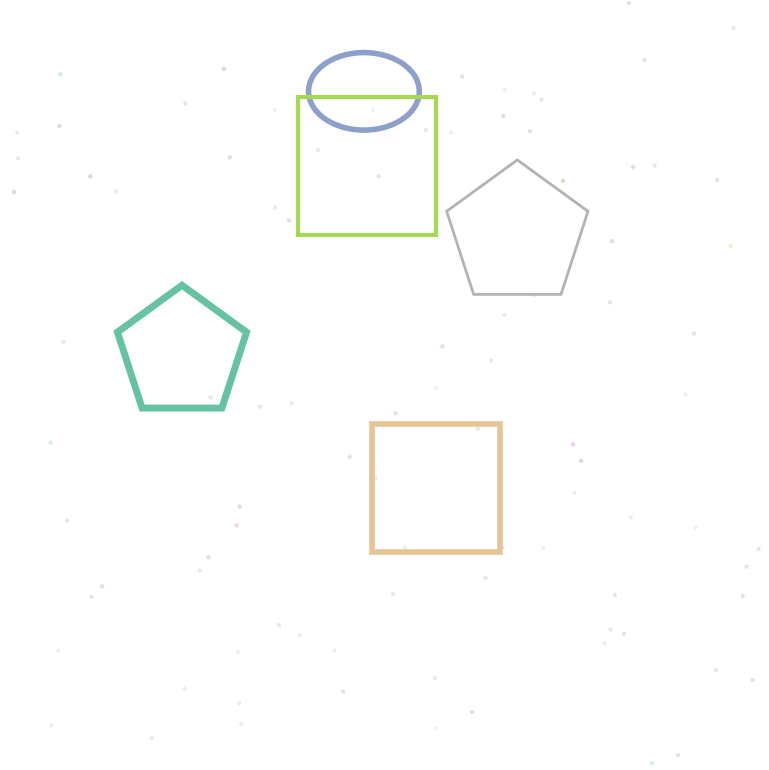[{"shape": "pentagon", "thickness": 2.5, "radius": 0.44, "center": [0.236, 0.541]}, {"shape": "oval", "thickness": 2, "radius": 0.36, "center": [0.473, 0.881]}, {"shape": "square", "thickness": 1.5, "radius": 0.45, "center": [0.477, 0.784]}, {"shape": "square", "thickness": 2, "radius": 0.41, "center": [0.567, 0.366]}, {"shape": "pentagon", "thickness": 1, "radius": 0.48, "center": [0.672, 0.696]}]